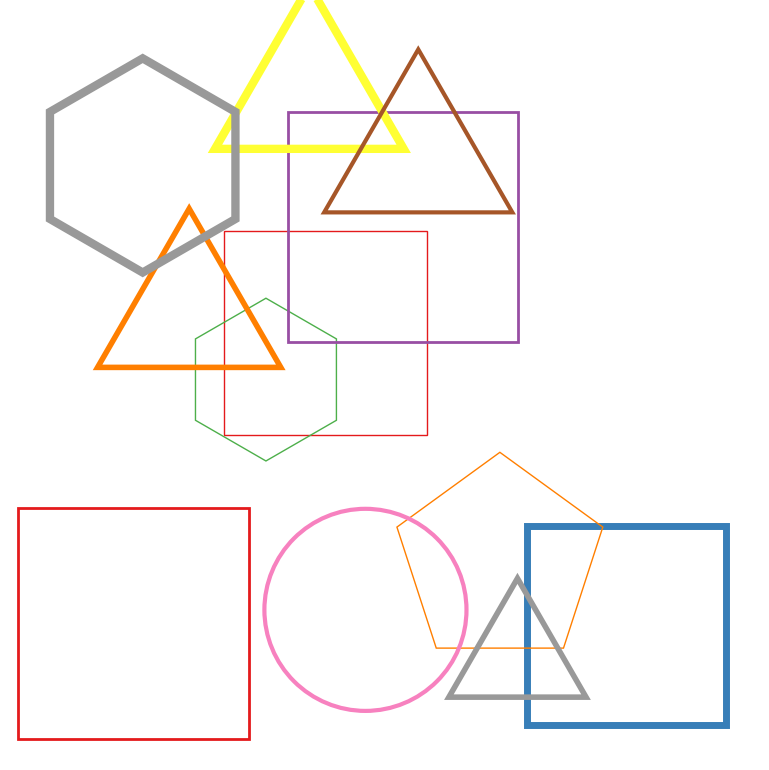[{"shape": "square", "thickness": 1, "radius": 0.75, "center": [0.174, 0.19]}, {"shape": "square", "thickness": 0.5, "radius": 0.66, "center": [0.423, 0.567]}, {"shape": "square", "thickness": 2.5, "radius": 0.65, "center": [0.813, 0.188]}, {"shape": "hexagon", "thickness": 0.5, "radius": 0.53, "center": [0.345, 0.507]}, {"shape": "square", "thickness": 1, "radius": 0.75, "center": [0.523, 0.706]}, {"shape": "pentagon", "thickness": 0.5, "radius": 0.7, "center": [0.649, 0.272]}, {"shape": "triangle", "thickness": 2, "radius": 0.69, "center": [0.246, 0.592]}, {"shape": "triangle", "thickness": 3, "radius": 0.71, "center": [0.402, 0.877]}, {"shape": "triangle", "thickness": 1.5, "radius": 0.71, "center": [0.543, 0.795]}, {"shape": "circle", "thickness": 1.5, "radius": 0.66, "center": [0.475, 0.208]}, {"shape": "triangle", "thickness": 2, "radius": 0.51, "center": [0.672, 0.146]}, {"shape": "hexagon", "thickness": 3, "radius": 0.7, "center": [0.185, 0.785]}]